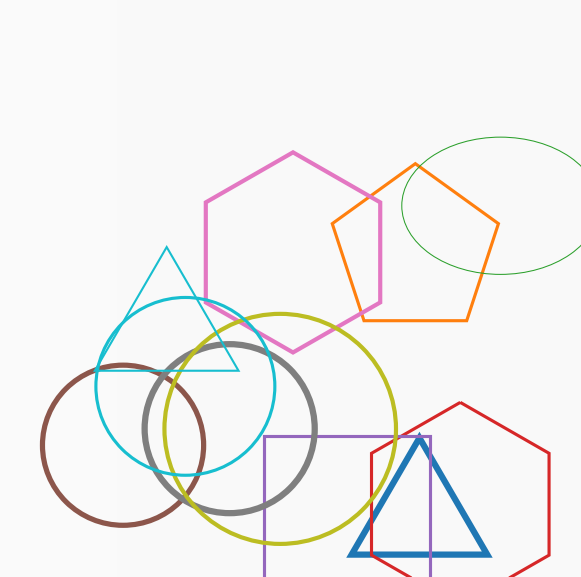[{"shape": "triangle", "thickness": 3, "radius": 0.67, "center": [0.722, 0.106]}, {"shape": "pentagon", "thickness": 1.5, "radius": 0.75, "center": [0.715, 0.565]}, {"shape": "oval", "thickness": 0.5, "radius": 0.85, "center": [0.861, 0.643]}, {"shape": "hexagon", "thickness": 1.5, "radius": 0.88, "center": [0.792, 0.126]}, {"shape": "square", "thickness": 1.5, "radius": 0.71, "center": [0.597, 0.101]}, {"shape": "circle", "thickness": 2.5, "radius": 0.69, "center": [0.212, 0.228]}, {"shape": "hexagon", "thickness": 2, "radius": 0.87, "center": [0.504, 0.562]}, {"shape": "circle", "thickness": 3, "radius": 0.73, "center": [0.395, 0.257]}, {"shape": "circle", "thickness": 2, "radius": 1.0, "center": [0.482, 0.256]}, {"shape": "triangle", "thickness": 1, "radius": 0.71, "center": [0.287, 0.429]}, {"shape": "circle", "thickness": 1.5, "radius": 0.77, "center": [0.319, 0.33]}]